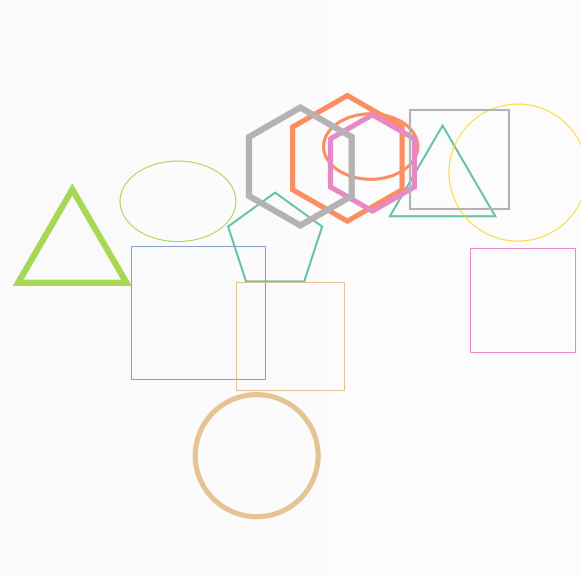[{"shape": "triangle", "thickness": 1, "radius": 0.52, "center": [0.761, 0.677]}, {"shape": "pentagon", "thickness": 1, "radius": 0.43, "center": [0.473, 0.581]}, {"shape": "oval", "thickness": 1.5, "radius": 0.41, "center": [0.638, 0.745]}, {"shape": "hexagon", "thickness": 2.5, "radius": 0.54, "center": [0.598, 0.725]}, {"shape": "square", "thickness": 0.5, "radius": 0.58, "center": [0.341, 0.458]}, {"shape": "hexagon", "thickness": 2.5, "radius": 0.42, "center": [0.641, 0.717]}, {"shape": "square", "thickness": 0.5, "radius": 0.45, "center": [0.899, 0.48]}, {"shape": "triangle", "thickness": 3, "radius": 0.54, "center": [0.124, 0.563]}, {"shape": "oval", "thickness": 0.5, "radius": 0.5, "center": [0.306, 0.651]}, {"shape": "circle", "thickness": 0.5, "radius": 0.59, "center": [0.891, 0.7]}, {"shape": "square", "thickness": 0.5, "radius": 0.46, "center": [0.498, 0.417]}, {"shape": "circle", "thickness": 2.5, "radius": 0.53, "center": [0.442, 0.21]}, {"shape": "hexagon", "thickness": 3, "radius": 0.51, "center": [0.517, 0.711]}, {"shape": "square", "thickness": 1, "radius": 0.43, "center": [0.79, 0.723]}]